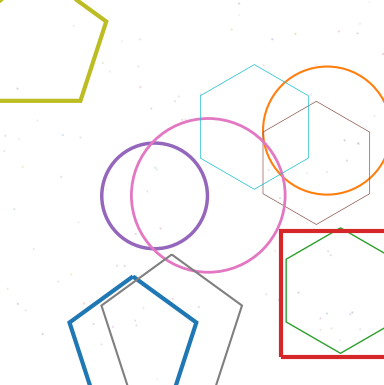[{"shape": "pentagon", "thickness": 3, "radius": 0.87, "center": [0.345, 0.109]}, {"shape": "circle", "thickness": 1.5, "radius": 0.83, "center": [0.85, 0.661]}, {"shape": "hexagon", "thickness": 1, "radius": 0.81, "center": [0.884, 0.245]}, {"shape": "square", "thickness": 3, "radius": 0.82, "center": [0.893, 0.237]}, {"shape": "circle", "thickness": 2.5, "radius": 0.69, "center": [0.402, 0.491]}, {"shape": "hexagon", "thickness": 0.5, "radius": 0.8, "center": [0.822, 0.577]}, {"shape": "circle", "thickness": 2, "radius": 1.0, "center": [0.541, 0.493]}, {"shape": "pentagon", "thickness": 1.5, "radius": 0.96, "center": [0.446, 0.147]}, {"shape": "pentagon", "thickness": 3, "radius": 0.92, "center": [0.101, 0.887]}, {"shape": "hexagon", "thickness": 0.5, "radius": 0.81, "center": [0.661, 0.67]}]